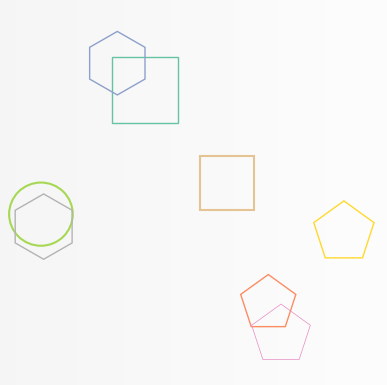[{"shape": "square", "thickness": 1, "radius": 0.42, "center": [0.373, 0.766]}, {"shape": "pentagon", "thickness": 1, "radius": 0.37, "center": [0.692, 0.212]}, {"shape": "hexagon", "thickness": 1, "radius": 0.41, "center": [0.303, 0.836]}, {"shape": "pentagon", "thickness": 0.5, "radius": 0.4, "center": [0.725, 0.131]}, {"shape": "circle", "thickness": 1.5, "radius": 0.41, "center": [0.106, 0.444]}, {"shape": "pentagon", "thickness": 1, "radius": 0.41, "center": [0.887, 0.396]}, {"shape": "square", "thickness": 1.5, "radius": 0.35, "center": [0.586, 0.524]}, {"shape": "hexagon", "thickness": 1, "radius": 0.42, "center": [0.113, 0.411]}]